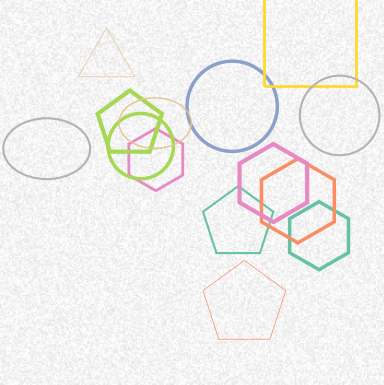[{"shape": "pentagon", "thickness": 1.5, "radius": 0.48, "center": [0.619, 0.42]}, {"shape": "hexagon", "thickness": 2.5, "radius": 0.44, "center": [0.829, 0.388]}, {"shape": "hexagon", "thickness": 2.5, "radius": 0.55, "center": [0.774, 0.478]}, {"shape": "pentagon", "thickness": 0.5, "radius": 0.57, "center": [0.635, 0.21]}, {"shape": "circle", "thickness": 2.5, "radius": 0.59, "center": [0.603, 0.724]}, {"shape": "hexagon", "thickness": 3, "radius": 0.51, "center": [0.71, 0.525]}, {"shape": "hexagon", "thickness": 2, "radius": 0.4, "center": [0.405, 0.585]}, {"shape": "circle", "thickness": 2.5, "radius": 0.42, "center": [0.366, 0.62]}, {"shape": "pentagon", "thickness": 3, "radius": 0.44, "center": [0.337, 0.677]}, {"shape": "square", "thickness": 2, "radius": 0.6, "center": [0.805, 0.897]}, {"shape": "oval", "thickness": 1, "radius": 0.47, "center": [0.403, 0.68]}, {"shape": "triangle", "thickness": 0.5, "radius": 0.42, "center": [0.277, 0.843]}, {"shape": "oval", "thickness": 1.5, "radius": 0.56, "center": [0.121, 0.614]}, {"shape": "circle", "thickness": 1.5, "radius": 0.52, "center": [0.882, 0.7]}]